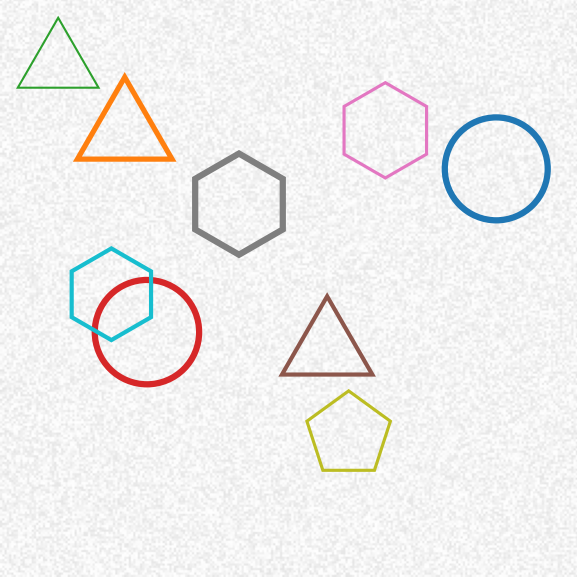[{"shape": "circle", "thickness": 3, "radius": 0.45, "center": [0.859, 0.707]}, {"shape": "triangle", "thickness": 2.5, "radius": 0.47, "center": [0.216, 0.771]}, {"shape": "triangle", "thickness": 1, "radius": 0.4, "center": [0.101, 0.888]}, {"shape": "circle", "thickness": 3, "radius": 0.45, "center": [0.254, 0.424]}, {"shape": "triangle", "thickness": 2, "radius": 0.45, "center": [0.566, 0.396]}, {"shape": "hexagon", "thickness": 1.5, "radius": 0.41, "center": [0.667, 0.773]}, {"shape": "hexagon", "thickness": 3, "radius": 0.44, "center": [0.414, 0.646]}, {"shape": "pentagon", "thickness": 1.5, "radius": 0.38, "center": [0.604, 0.246]}, {"shape": "hexagon", "thickness": 2, "radius": 0.4, "center": [0.193, 0.49]}]